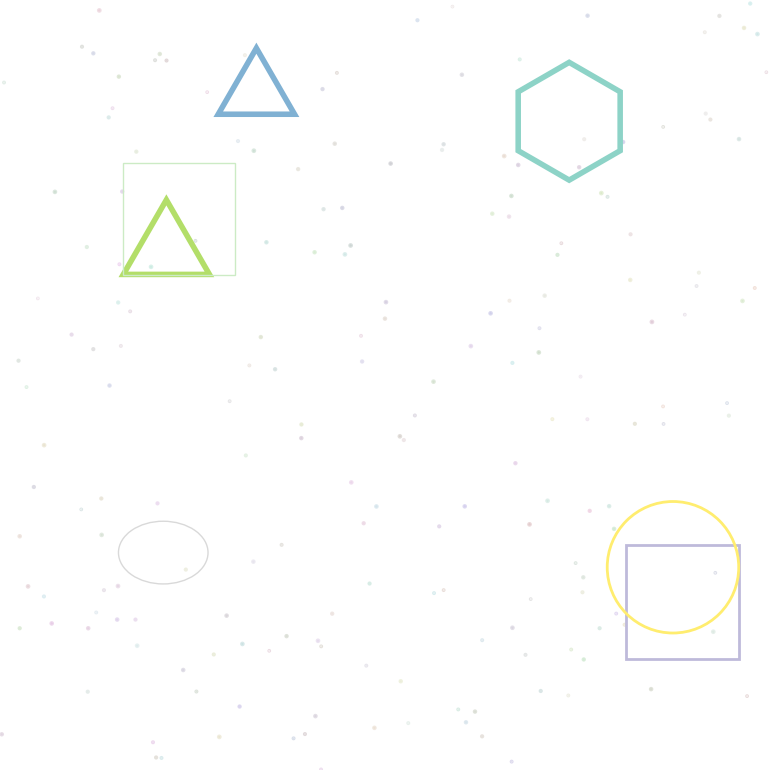[{"shape": "hexagon", "thickness": 2, "radius": 0.38, "center": [0.739, 0.843]}, {"shape": "square", "thickness": 1, "radius": 0.37, "center": [0.887, 0.218]}, {"shape": "triangle", "thickness": 2, "radius": 0.29, "center": [0.333, 0.88]}, {"shape": "triangle", "thickness": 2, "radius": 0.32, "center": [0.216, 0.676]}, {"shape": "oval", "thickness": 0.5, "radius": 0.29, "center": [0.212, 0.282]}, {"shape": "square", "thickness": 0.5, "radius": 0.36, "center": [0.232, 0.716]}, {"shape": "circle", "thickness": 1, "radius": 0.43, "center": [0.874, 0.263]}]